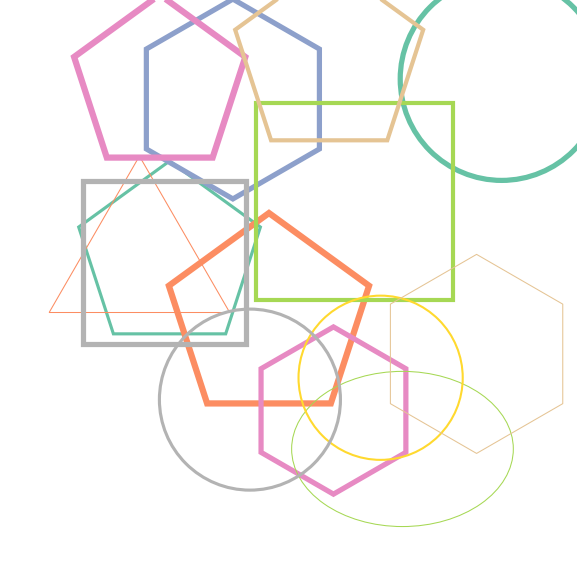[{"shape": "pentagon", "thickness": 1.5, "radius": 0.83, "center": [0.294, 0.555]}, {"shape": "circle", "thickness": 2.5, "radius": 0.88, "center": [0.869, 0.862]}, {"shape": "triangle", "thickness": 0.5, "radius": 0.9, "center": [0.241, 0.548]}, {"shape": "pentagon", "thickness": 3, "radius": 0.91, "center": [0.466, 0.448]}, {"shape": "hexagon", "thickness": 2.5, "radius": 0.87, "center": [0.403, 0.828]}, {"shape": "pentagon", "thickness": 3, "radius": 0.78, "center": [0.277, 0.852]}, {"shape": "hexagon", "thickness": 2.5, "radius": 0.72, "center": [0.577, 0.288]}, {"shape": "square", "thickness": 2, "radius": 0.85, "center": [0.614, 0.65]}, {"shape": "oval", "thickness": 0.5, "radius": 0.96, "center": [0.697, 0.222]}, {"shape": "circle", "thickness": 1, "radius": 0.71, "center": [0.659, 0.345]}, {"shape": "hexagon", "thickness": 0.5, "radius": 0.86, "center": [0.825, 0.386]}, {"shape": "pentagon", "thickness": 2, "radius": 0.86, "center": [0.57, 0.895]}, {"shape": "square", "thickness": 2.5, "radius": 0.7, "center": [0.284, 0.544]}, {"shape": "circle", "thickness": 1.5, "radius": 0.78, "center": [0.433, 0.307]}]